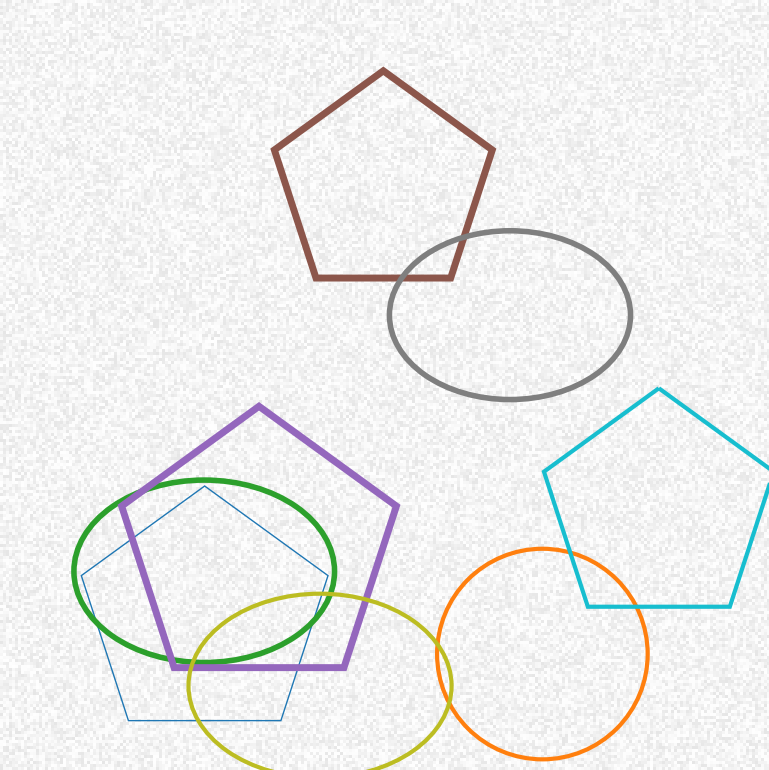[{"shape": "pentagon", "thickness": 0.5, "radius": 0.84, "center": [0.266, 0.2]}, {"shape": "circle", "thickness": 1.5, "radius": 0.68, "center": [0.704, 0.151]}, {"shape": "oval", "thickness": 2, "radius": 0.85, "center": [0.265, 0.258]}, {"shape": "pentagon", "thickness": 2.5, "radius": 0.94, "center": [0.336, 0.285]}, {"shape": "pentagon", "thickness": 2.5, "radius": 0.74, "center": [0.498, 0.759]}, {"shape": "oval", "thickness": 2, "radius": 0.78, "center": [0.662, 0.591]}, {"shape": "oval", "thickness": 1.5, "radius": 0.85, "center": [0.416, 0.109]}, {"shape": "pentagon", "thickness": 1.5, "radius": 0.78, "center": [0.856, 0.339]}]